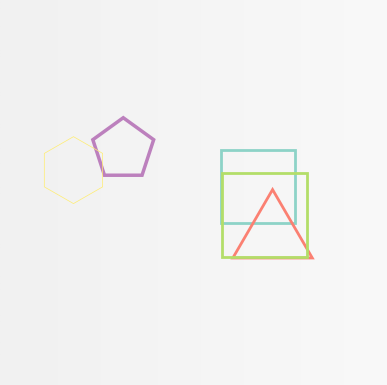[{"shape": "square", "thickness": 2, "radius": 0.48, "center": [0.667, 0.516]}, {"shape": "triangle", "thickness": 2, "radius": 0.59, "center": [0.703, 0.389]}, {"shape": "square", "thickness": 2, "radius": 0.55, "center": [0.682, 0.442]}, {"shape": "pentagon", "thickness": 2.5, "radius": 0.41, "center": [0.318, 0.612]}, {"shape": "hexagon", "thickness": 0.5, "radius": 0.43, "center": [0.19, 0.558]}]